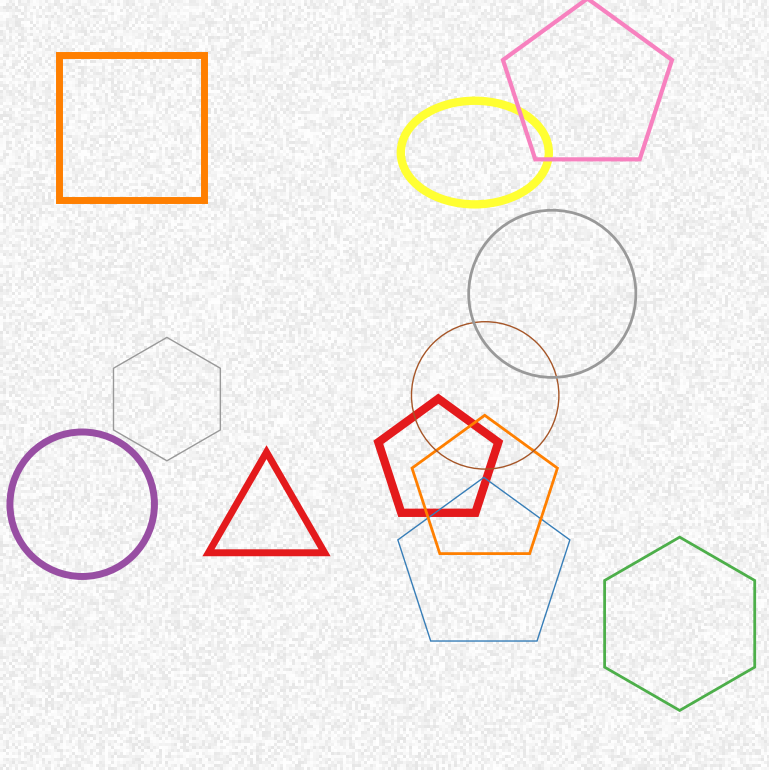[{"shape": "triangle", "thickness": 2.5, "radius": 0.44, "center": [0.346, 0.326]}, {"shape": "pentagon", "thickness": 3, "radius": 0.41, "center": [0.569, 0.4]}, {"shape": "pentagon", "thickness": 0.5, "radius": 0.59, "center": [0.628, 0.263]}, {"shape": "hexagon", "thickness": 1, "radius": 0.56, "center": [0.883, 0.19]}, {"shape": "circle", "thickness": 2.5, "radius": 0.47, "center": [0.107, 0.345]}, {"shape": "pentagon", "thickness": 1, "radius": 0.5, "center": [0.63, 0.361]}, {"shape": "square", "thickness": 2.5, "radius": 0.47, "center": [0.17, 0.834]}, {"shape": "oval", "thickness": 3, "radius": 0.48, "center": [0.617, 0.802]}, {"shape": "circle", "thickness": 0.5, "radius": 0.48, "center": [0.63, 0.486]}, {"shape": "pentagon", "thickness": 1.5, "radius": 0.58, "center": [0.763, 0.886]}, {"shape": "hexagon", "thickness": 0.5, "radius": 0.4, "center": [0.217, 0.482]}, {"shape": "circle", "thickness": 1, "radius": 0.54, "center": [0.717, 0.618]}]